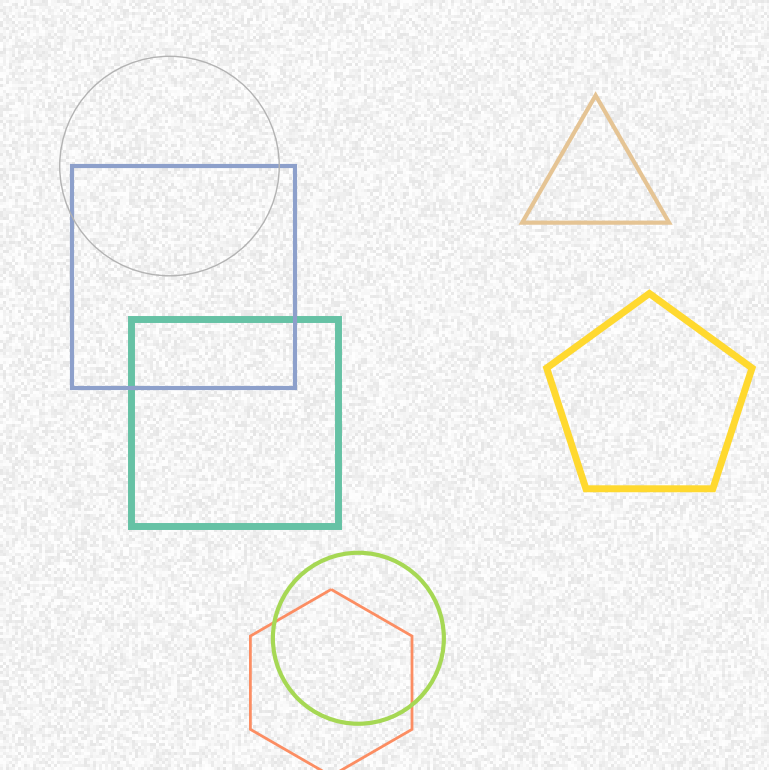[{"shape": "square", "thickness": 2.5, "radius": 0.67, "center": [0.305, 0.451]}, {"shape": "hexagon", "thickness": 1, "radius": 0.61, "center": [0.43, 0.113]}, {"shape": "square", "thickness": 1.5, "radius": 0.72, "center": [0.238, 0.64]}, {"shape": "circle", "thickness": 1.5, "radius": 0.56, "center": [0.465, 0.171]}, {"shape": "pentagon", "thickness": 2.5, "radius": 0.7, "center": [0.843, 0.479]}, {"shape": "triangle", "thickness": 1.5, "radius": 0.55, "center": [0.774, 0.766]}, {"shape": "circle", "thickness": 0.5, "radius": 0.71, "center": [0.22, 0.784]}]